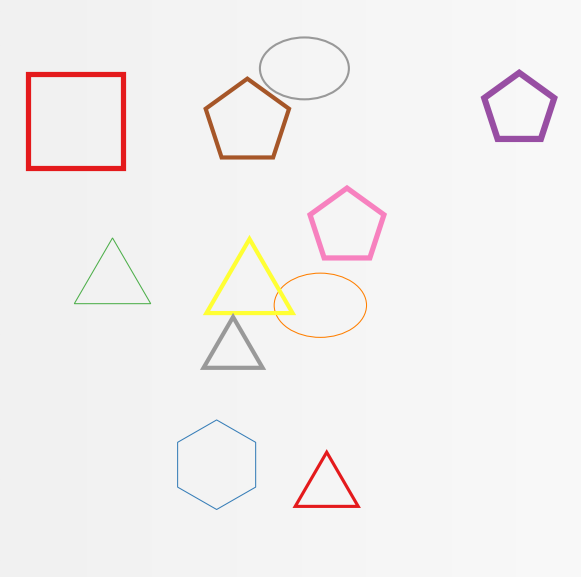[{"shape": "square", "thickness": 2.5, "radius": 0.41, "center": [0.129, 0.789]}, {"shape": "triangle", "thickness": 1.5, "radius": 0.31, "center": [0.562, 0.154]}, {"shape": "hexagon", "thickness": 0.5, "radius": 0.39, "center": [0.373, 0.194]}, {"shape": "triangle", "thickness": 0.5, "radius": 0.38, "center": [0.194, 0.511]}, {"shape": "pentagon", "thickness": 3, "radius": 0.32, "center": [0.893, 0.81]}, {"shape": "oval", "thickness": 0.5, "radius": 0.4, "center": [0.551, 0.471]}, {"shape": "triangle", "thickness": 2, "radius": 0.43, "center": [0.429, 0.5]}, {"shape": "pentagon", "thickness": 2, "radius": 0.38, "center": [0.426, 0.787]}, {"shape": "pentagon", "thickness": 2.5, "radius": 0.33, "center": [0.597, 0.607]}, {"shape": "triangle", "thickness": 2, "radius": 0.29, "center": [0.401, 0.392]}, {"shape": "oval", "thickness": 1, "radius": 0.38, "center": [0.524, 0.881]}]